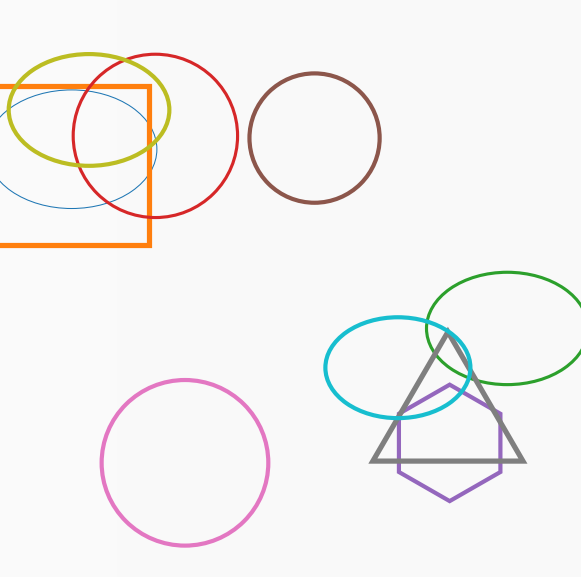[{"shape": "oval", "thickness": 0.5, "radius": 0.73, "center": [0.123, 0.741]}, {"shape": "square", "thickness": 2.5, "radius": 0.69, "center": [0.119, 0.712]}, {"shape": "oval", "thickness": 1.5, "radius": 0.69, "center": [0.873, 0.43]}, {"shape": "circle", "thickness": 1.5, "radius": 0.71, "center": [0.267, 0.764]}, {"shape": "hexagon", "thickness": 2, "radius": 0.5, "center": [0.774, 0.232]}, {"shape": "circle", "thickness": 2, "radius": 0.56, "center": [0.541, 0.76]}, {"shape": "circle", "thickness": 2, "radius": 0.72, "center": [0.318, 0.198]}, {"shape": "triangle", "thickness": 2.5, "radius": 0.75, "center": [0.771, 0.275]}, {"shape": "oval", "thickness": 2, "radius": 0.69, "center": [0.153, 0.809]}, {"shape": "oval", "thickness": 2, "radius": 0.62, "center": [0.685, 0.362]}]